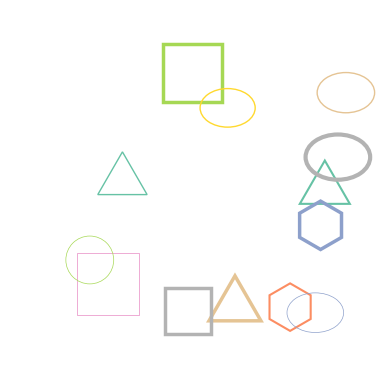[{"shape": "triangle", "thickness": 1.5, "radius": 0.37, "center": [0.844, 0.508]}, {"shape": "triangle", "thickness": 1, "radius": 0.37, "center": [0.318, 0.532]}, {"shape": "hexagon", "thickness": 1.5, "radius": 0.31, "center": [0.753, 0.202]}, {"shape": "hexagon", "thickness": 2.5, "radius": 0.31, "center": [0.833, 0.415]}, {"shape": "oval", "thickness": 0.5, "radius": 0.37, "center": [0.819, 0.188]}, {"shape": "square", "thickness": 0.5, "radius": 0.4, "center": [0.281, 0.262]}, {"shape": "square", "thickness": 2.5, "radius": 0.38, "center": [0.5, 0.811]}, {"shape": "circle", "thickness": 0.5, "radius": 0.31, "center": [0.233, 0.325]}, {"shape": "oval", "thickness": 1, "radius": 0.36, "center": [0.591, 0.72]}, {"shape": "triangle", "thickness": 2.5, "radius": 0.39, "center": [0.61, 0.206]}, {"shape": "oval", "thickness": 1, "radius": 0.37, "center": [0.898, 0.759]}, {"shape": "oval", "thickness": 3, "radius": 0.42, "center": [0.878, 0.592]}, {"shape": "square", "thickness": 2.5, "radius": 0.3, "center": [0.489, 0.193]}]